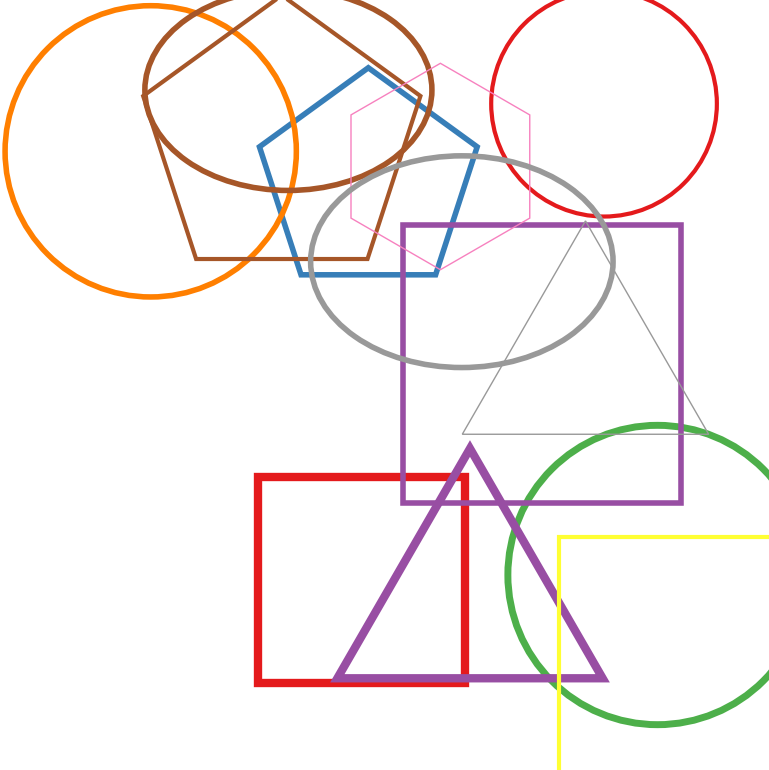[{"shape": "circle", "thickness": 1.5, "radius": 0.73, "center": [0.784, 0.865]}, {"shape": "square", "thickness": 3, "radius": 0.67, "center": [0.469, 0.247]}, {"shape": "pentagon", "thickness": 2, "radius": 0.74, "center": [0.478, 0.763]}, {"shape": "circle", "thickness": 2.5, "radius": 0.97, "center": [0.854, 0.253]}, {"shape": "square", "thickness": 2, "radius": 0.9, "center": [0.704, 0.527]}, {"shape": "triangle", "thickness": 3, "radius": 0.99, "center": [0.61, 0.219]}, {"shape": "circle", "thickness": 2, "radius": 0.95, "center": [0.196, 0.803]}, {"shape": "square", "thickness": 1.5, "radius": 0.87, "center": [0.899, 0.129]}, {"shape": "pentagon", "thickness": 1.5, "radius": 0.95, "center": [0.366, 0.817]}, {"shape": "oval", "thickness": 2, "radius": 0.93, "center": [0.375, 0.883]}, {"shape": "hexagon", "thickness": 0.5, "radius": 0.67, "center": [0.572, 0.784]}, {"shape": "oval", "thickness": 2, "radius": 0.98, "center": [0.6, 0.66]}, {"shape": "triangle", "thickness": 0.5, "radius": 0.92, "center": [0.76, 0.528]}]